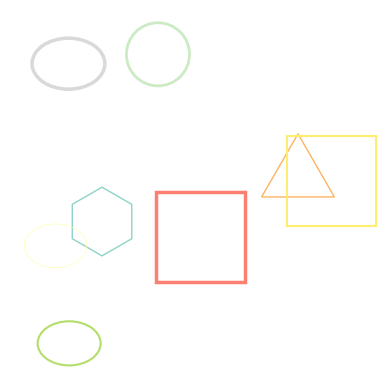[{"shape": "hexagon", "thickness": 1, "radius": 0.45, "center": [0.265, 0.425]}, {"shape": "oval", "thickness": 0.5, "radius": 0.41, "center": [0.144, 0.362]}, {"shape": "square", "thickness": 2.5, "radius": 0.58, "center": [0.521, 0.384]}, {"shape": "triangle", "thickness": 1, "radius": 0.55, "center": [0.774, 0.543]}, {"shape": "oval", "thickness": 1.5, "radius": 0.41, "center": [0.18, 0.108]}, {"shape": "oval", "thickness": 2.5, "radius": 0.47, "center": [0.178, 0.835]}, {"shape": "circle", "thickness": 2, "radius": 0.41, "center": [0.41, 0.859]}, {"shape": "square", "thickness": 1.5, "radius": 0.58, "center": [0.861, 0.53]}]